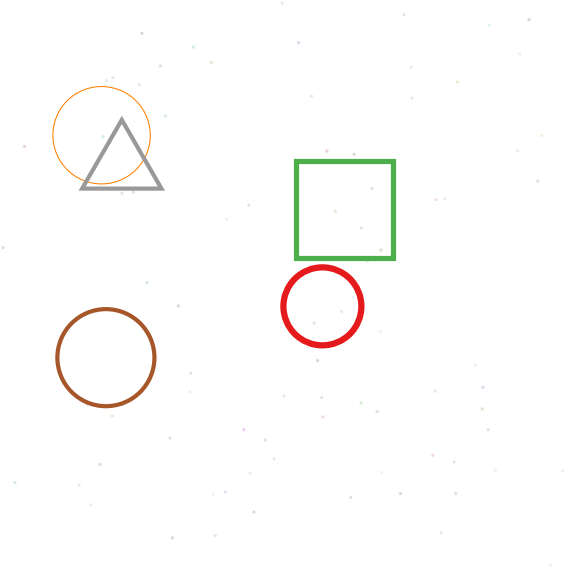[{"shape": "circle", "thickness": 3, "radius": 0.34, "center": [0.558, 0.469]}, {"shape": "square", "thickness": 2.5, "radius": 0.42, "center": [0.596, 0.636]}, {"shape": "circle", "thickness": 0.5, "radius": 0.42, "center": [0.176, 0.765]}, {"shape": "circle", "thickness": 2, "radius": 0.42, "center": [0.183, 0.38]}, {"shape": "triangle", "thickness": 2, "radius": 0.4, "center": [0.211, 0.712]}]